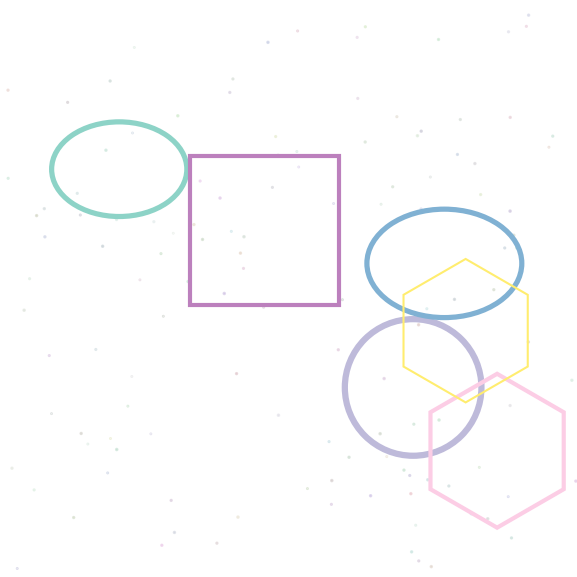[{"shape": "oval", "thickness": 2.5, "radius": 0.59, "center": [0.206, 0.706]}, {"shape": "circle", "thickness": 3, "radius": 0.59, "center": [0.715, 0.328]}, {"shape": "oval", "thickness": 2.5, "radius": 0.67, "center": [0.769, 0.543]}, {"shape": "hexagon", "thickness": 2, "radius": 0.67, "center": [0.861, 0.219]}, {"shape": "square", "thickness": 2, "radius": 0.65, "center": [0.458, 0.599]}, {"shape": "hexagon", "thickness": 1, "radius": 0.62, "center": [0.806, 0.427]}]